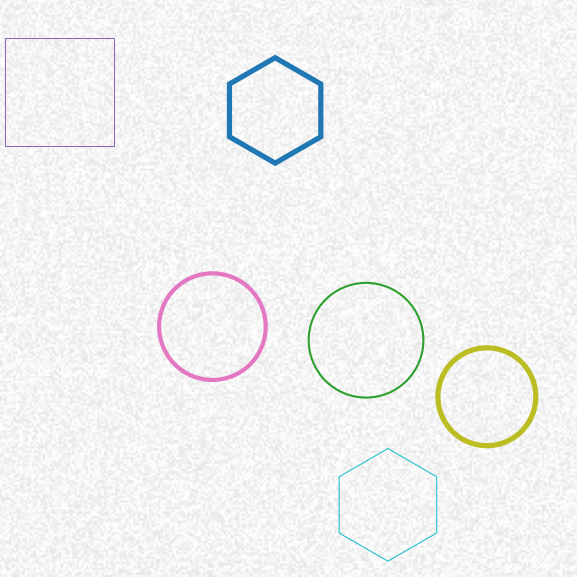[{"shape": "hexagon", "thickness": 2.5, "radius": 0.46, "center": [0.476, 0.808]}, {"shape": "circle", "thickness": 1, "radius": 0.5, "center": [0.634, 0.41]}, {"shape": "square", "thickness": 0.5, "radius": 0.47, "center": [0.103, 0.84]}, {"shape": "circle", "thickness": 2, "radius": 0.46, "center": [0.368, 0.434]}, {"shape": "circle", "thickness": 2.5, "radius": 0.42, "center": [0.843, 0.312]}, {"shape": "hexagon", "thickness": 0.5, "radius": 0.49, "center": [0.672, 0.125]}]